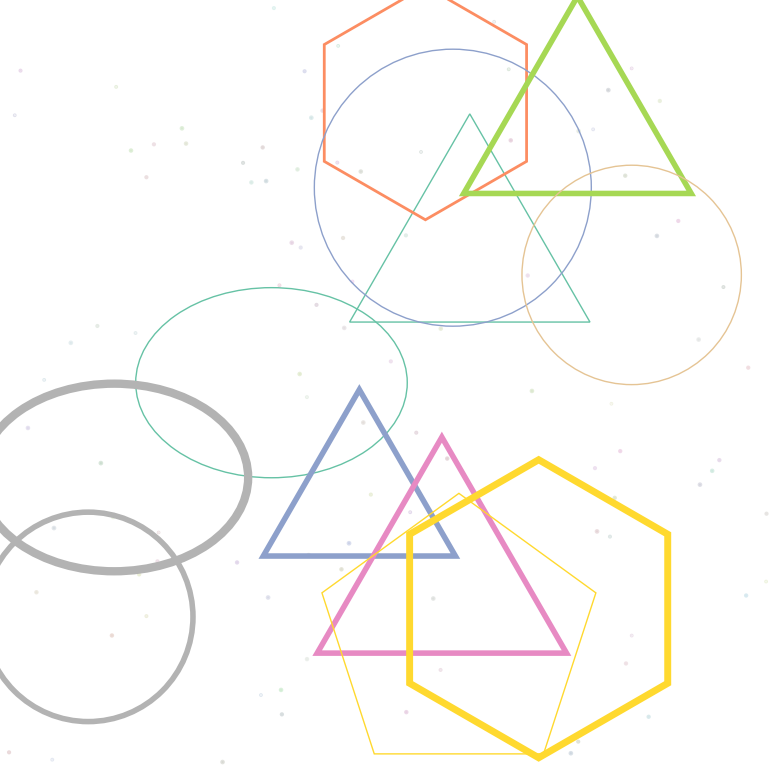[{"shape": "triangle", "thickness": 0.5, "radius": 0.9, "center": [0.61, 0.672]}, {"shape": "oval", "thickness": 0.5, "radius": 0.88, "center": [0.353, 0.503]}, {"shape": "hexagon", "thickness": 1, "radius": 0.76, "center": [0.552, 0.866]}, {"shape": "circle", "thickness": 0.5, "radius": 0.9, "center": [0.588, 0.756]}, {"shape": "triangle", "thickness": 2, "radius": 0.72, "center": [0.467, 0.35]}, {"shape": "triangle", "thickness": 2, "radius": 0.93, "center": [0.574, 0.245]}, {"shape": "triangle", "thickness": 2, "radius": 0.85, "center": [0.75, 0.834]}, {"shape": "pentagon", "thickness": 0.5, "radius": 0.94, "center": [0.596, 0.172]}, {"shape": "hexagon", "thickness": 2.5, "radius": 0.97, "center": [0.7, 0.209]}, {"shape": "circle", "thickness": 0.5, "radius": 0.71, "center": [0.82, 0.643]}, {"shape": "oval", "thickness": 3, "radius": 0.87, "center": [0.148, 0.38]}, {"shape": "circle", "thickness": 2, "radius": 0.68, "center": [0.115, 0.199]}]